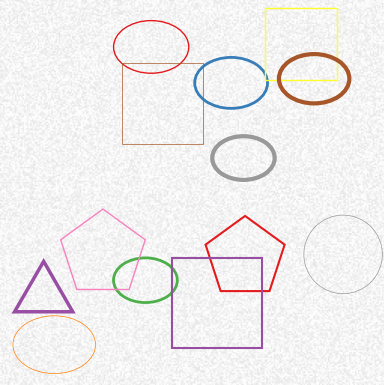[{"shape": "pentagon", "thickness": 1.5, "radius": 0.54, "center": [0.637, 0.331]}, {"shape": "oval", "thickness": 1, "radius": 0.49, "center": [0.393, 0.878]}, {"shape": "oval", "thickness": 2, "radius": 0.47, "center": [0.6, 0.785]}, {"shape": "oval", "thickness": 2, "radius": 0.41, "center": [0.378, 0.272]}, {"shape": "triangle", "thickness": 2.5, "radius": 0.44, "center": [0.113, 0.234]}, {"shape": "square", "thickness": 1.5, "radius": 0.58, "center": [0.564, 0.213]}, {"shape": "oval", "thickness": 0.5, "radius": 0.54, "center": [0.141, 0.105]}, {"shape": "square", "thickness": 1, "radius": 0.47, "center": [0.781, 0.885]}, {"shape": "oval", "thickness": 3, "radius": 0.46, "center": [0.816, 0.795]}, {"shape": "square", "thickness": 0.5, "radius": 0.52, "center": [0.422, 0.732]}, {"shape": "pentagon", "thickness": 1, "radius": 0.58, "center": [0.267, 0.342]}, {"shape": "circle", "thickness": 0.5, "radius": 0.51, "center": [0.891, 0.339]}, {"shape": "oval", "thickness": 3, "radius": 0.41, "center": [0.632, 0.59]}]